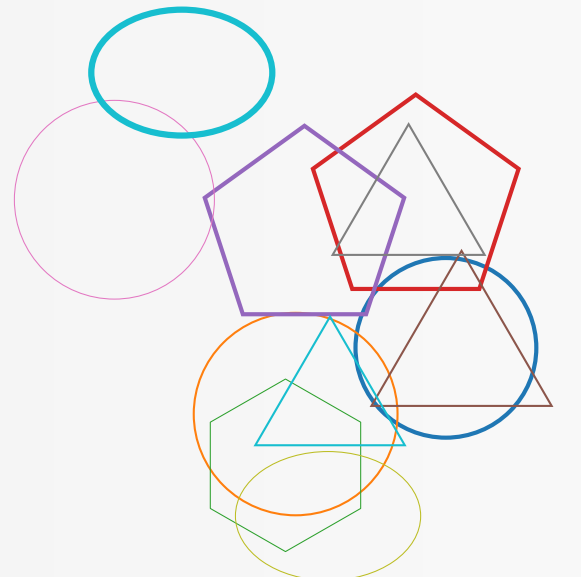[{"shape": "circle", "thickness": 2, "radius": 0.78, "center": [0.767, 0.397]}, {"shape": "circle", "thickness": 1, "radius": 0.88, "center": [0.509, 0.282]}, {"shape": "hexagon", "thickness": 0.5, "radius": 0.75, "center": [0.491, 0.193]}, {"shape": "pentagon", "thickness": 2, "radius": 0.93, "center": [0.715, 0.649]}, {"shape": "pentagon", "thickness": 2, "radius": 0.9, "center": [0.524, 0.601]}, {"shape": "triangle", "thickness": 1, "radius": 0.89, "center": [0.794, 0.386]}, {"shape": "circle", "thickness": 0.5, "radius": 0.86, "center": [0.197, 0.653]}, {"shape": "triangle", "thickness": 1, "radius": 0.75, "center": [0.703, 0.633]}, {"shape": "oval", "thickness": 0.5, "radius": 0.8, "center": [0.564, 0.106]}, {"shape": "triangle", "thickness": 1, "radius": 0.74, "center": [0.568, 0.302]}, {"shape": "oval", "thickness": 3, "radius": 0.78, "center": [0.313, 0.873]}]